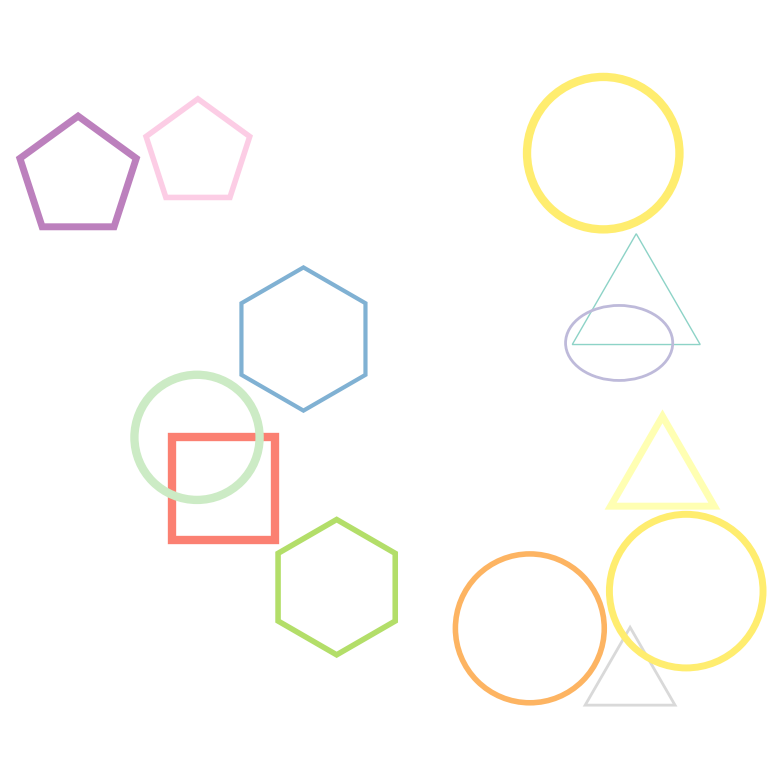[{"shape": "triangle", "thickness": 0.5, "radius": 0.48, "center": [0.826, 0.601]}, {"shape": "triangle", "thickness": 2.5, "radius": 0.39, "center": [0.86, 0.382]}, {"shape": "oval", "thickness": 1, "radius": 0.35, "center": [0.804, 0.555]}, {"shape": "square", "thickness": 3, "radius": 0.33, "center": [0.29, 0.366]}, {"shape": "hexagon", "thickness": 1.5, "radius": 0.46, "center": [0.394, 0.56]}, {"shape": "circle", "thickness": 2, "radius": 0.48, "center": [0.688, 0.184]}, {"shape": "hexagon", "thickness": 2, "radius": 0.44, "center": [0.437, 0.237]}, {"shape": "pentagon", "thickness": 2, "radius": 0.35, "center": [0.257, 0.801]}, {"shape": "triangle", "thickness": 1, "radius": 0.34, "center": [0.818, 0.118]}, {"shape": "pentagon", "thickness": 2.5, "radius": 0.4, "center": [0.101, 0.77]}, {"shape": "circle", "thickness": 3, "radius": 0.41, "center": [0.256, 0.432]}, {"shape": "circle", "thickness": 3, "radius": 0.49, "center": [0.783, 0.801]}, {"shape": "circle", "thickness": 2.5, "radius": 0.5, "center": [0.891, 0.232]}]